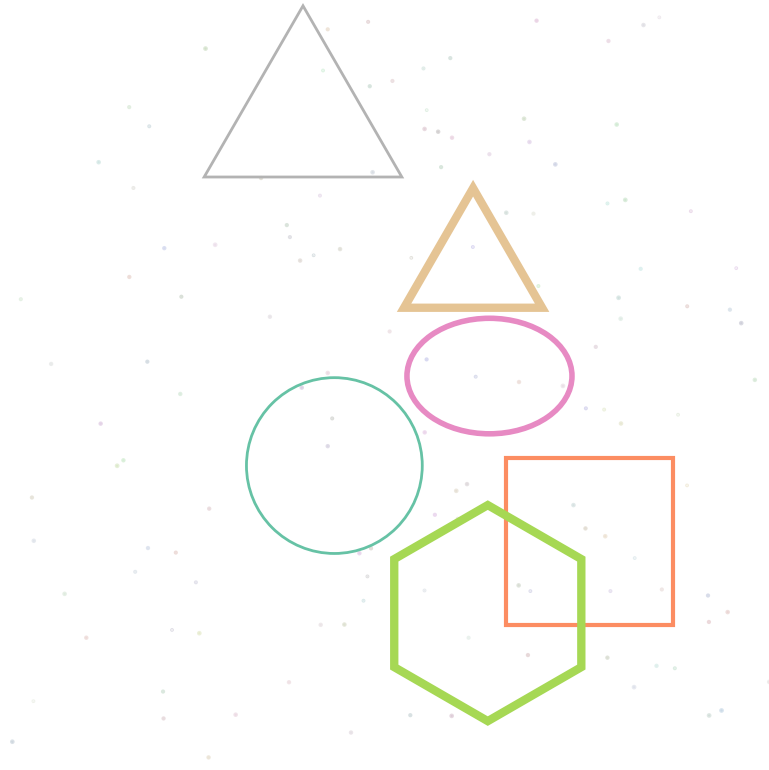[{"shape": "circle", "thickness": 1, "radius": 0.57, "center": [0.434, 0.395]}, {"shape": "square", "thickness": 1.5, "radius": 0.54, "center": [0.766, 0.297]}, {"shape": "oval", "thickness": 2, "radius": 0.54, "center": [0.636, 0.512]}, {"shape": "hexagon", "thickness": 3, "radius": 0.7, "center": [0.633, 0.204]}, {"shape": "triangle", "thickness": 3, "radius": 0.52, "center": [0.614, 0.652]}, {"shape": "triangle", "thickness": 1, "radius": 0.74, "center": [0.394, 0.844]}]